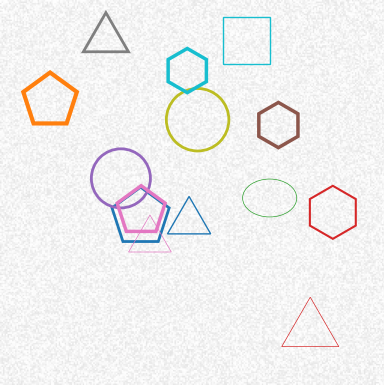[{"shape": "triangle", "thickness": 1, "radius": 0.32, "center": [0.491, 0.425]}, {"shape": "pentagon", "thickness": 2, "radius": 0.39, "center": [0.365, 0.436]}, {"shape": "pentagon", "thickness": 3, "radius": 0.37, "center": [0.13, 0.739]}, {"shape": "oval", "thickness": 0.5, "radius": 0.35, "center": [0.7, 0.486]}, {"shape": "triangle", "thickness": 0.5, "radius": 0.43, "center": [0.806, 0.142]}, {"shape": "hexagon", "thickness": 1.5, "radius": 0.34, "center": [0.864, 0.449]}, {"shape": "circle", "thickness": 2, "radius": 0.38, "center": [0.314, 0.537]}, {"shape": "hexagon", "thickness": 2.5, "radius": 0.29, "center": [0.723, 0.675]}, {"shape": "triangle", "thickness": 0.5, "radius": 0.32, "center": [0.389, 0.377]}, {"shape": "pentagon", "thickness": 2.5, "radius": 0.33, "center": [0.367, 0.452]}, {"shape": "triangle", "thickness": 2, "radius": 0.34, "center": [0.275, 0.899]}, {"shape": "circle", "thickness": 2, "radius": 0.41, "center": [0.513, 0.689]}, {"shape": "hexagon", "thickness": 2.5, "radius": 0.29, "center": [0.486, 0.817]}, {"shape": "square", "thickness": 1, "radius": 0.31, "center": [0.64, 0.896]}]